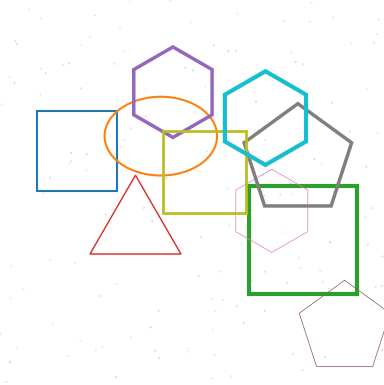[{"shape": "square", "thickness": 1.5, "radius": 0.52, "center": [0.199, 0.609]}, {"shape": "oval", "thickness": 1.5, "radius": 0.73, "center": [0.418, 0.646]}, {"shape": "square", "thickness": 3, "radius": 0.7, "center": [0.787, 0.376]}, {"shape": "triangle", "thickness": 1, "radius": 0.68, "center": [0.352, 0.408]}, {"shape": "hexagon", "thickness": 2.5, "radius": 0.59, "center": [0.449, 0.761]}, {"shape": "pentagon", "thickness": 0.5, "radius": 0.62, "center": [0.895, 0.148]}, {"shape": "hexagon", "thickness": 0.5, "radius": 0.54, "center": [0.706, 0.452]}, {"shape": "pentagon", "thickness": 2.5, "radius": 0.73, "center": [0.774, 0.584]}, {"shape": "square", "thickness": 2, "radius": 0.53, "center": [0.531, 0.554]}, {"shape": "hexagon", "thickness": 3, "radius": 0.61, "center": [0.689, 0.693]}]